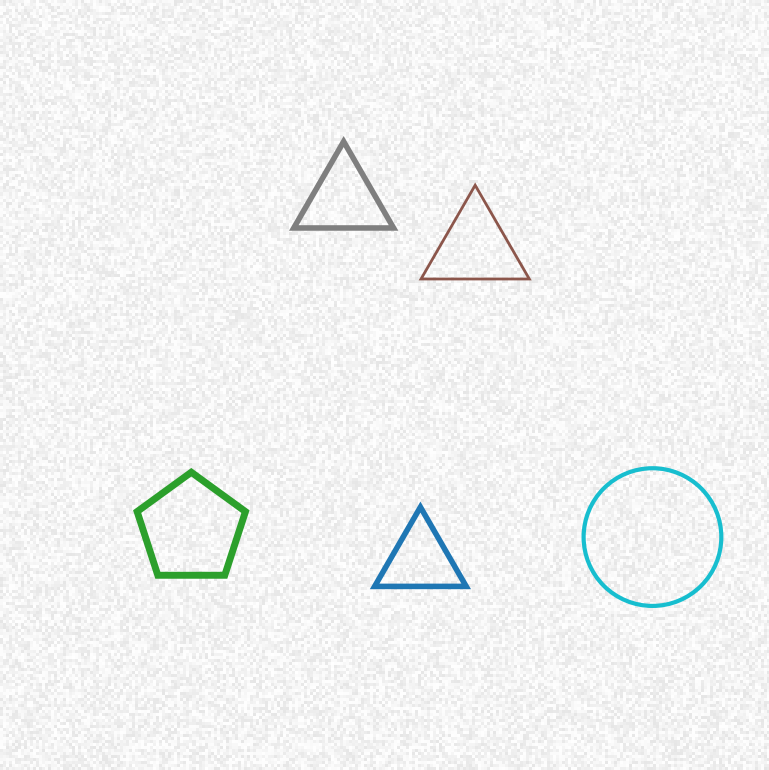[{"shape": "triangle", "thickness": 2, "radius": 0.34, "center": [0.546, 0.273]}, {"shape": "pentagon", "thickness": 2.5, "radius": 0.37, "center": [0.248, 0.313]}, {"shape": "triangle", "thickness": 1, "radius": 0.41, "center": [0.617, 0.678]}, {"shape": "triangle", "thickness": 2, "radius": 0.37, "center": [0.446, 0.741]}, {"shape": "circle", "thickness": 1.5, "radius": 0.45, "center": [0.847, 0.302]}]